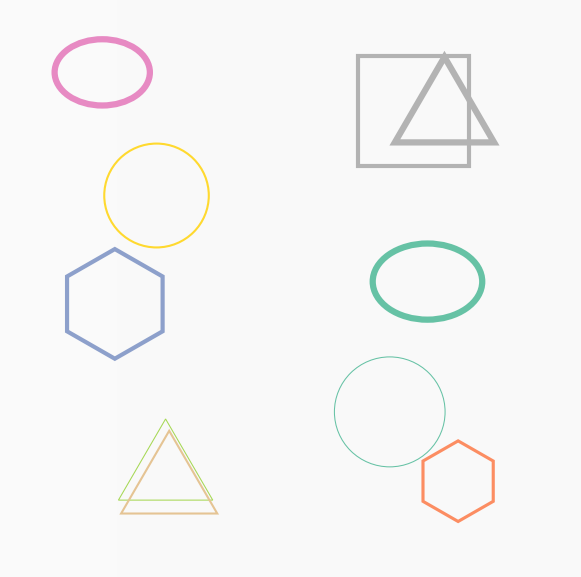[{"shape": "circle", "thickness": 0.5, "radius": 0.48, "center": [0.671, 0.286]}, {"shape": "oval", "thickness": 3, "radius": 0.47, "center": [0.735, 0.512]}, {"shape": "hexagon", "thickness": 1.5, "radius": 0.35, "center": [0.788, 0.166]}, {"shape": "hexagon", "thickness": 2, "radius": 0.47, "center": [0.198, 0.473]}, {"shape": "oval", "thickness": 3, "radius": 0.41, "center": [0.176, 0.874]}, {"shape": "triangle", "thickness": 0.5, "radius": 0.47, "center": [0.285, 0.18]}, {"shape": "circle", "thickness": 1, "radius": 0.45, "center": [0.269, 0.661]}, {"shape": "triangle", "thickness": 1, "radius": 0.48, "center": [0.291, 0.158]}, {"shape": "square", "thickness": 2, "radius": 0.48, "center": [0.712, 0.807]}, {"shape": "triangle", "thickness": 3, "radius": 0.49, "center": [0.765, 0.802]}]